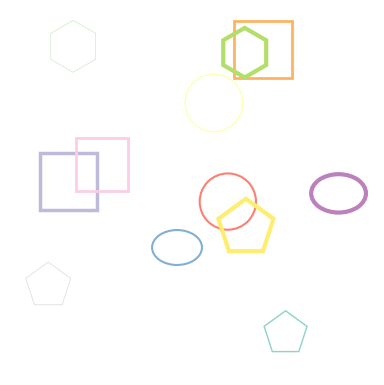[{"shape": "pentagon", "thickness": 1, "radius": 0.29, "center": [0.742, 0.134]}, {"shape": "circle", "thickness": 1, "radius": 0.37, "center": [0.556, 0.733]}, {"shape": "square", "thickness": 2.5, "radius": 0.37, "center": [0.177, 0.528]}, {"shape": "circle", "thickness": 1.5, "radius": 0.37, "center": [0.592, 0.476]}, {"shape": "oval", "thickness": 1.5, "radius": 0.32, "center": [0.46, 0.357]}, {"shape": "square", "thickness": 2, "radius": 0.37, "center": [0.683, 0.871]}, {"shape": "hexagon", "thickness": 3, "radius": 0.32, "center": [0.636, 0.863]}, {"shape": "square", "thickness": 2, "radius": 0.34, "center": [0.265, 0.573]}, {"shape": "pentagon", "thickness": 0.5, "radius": 0.31, "center": [0.125, 0.258]}, {"shape": "oval", "thickness": 3, "radius": 0.36, "center": [0.879, 0.498]}, {"shape": "hexagon", "thickness": 0.5, "radius": 0.34, "center": [0.19, 0.88]}, {"shape": "pentagon", "thickness": 3, "radius": 0.38, "center": [0.639, 0.408]}]